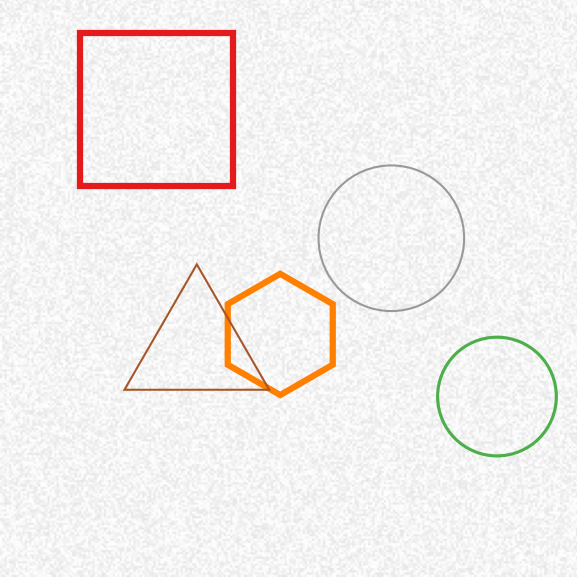[{"shape": "square", "thickness": 3, "radius": 0.66, "center": [0.27, 0.809]}, {"shape": "circle", "thickness": 1.5, "radius": 0.51, "center": [0.861, 0.312]}, {"shape": "hexagon", "thickness": 3, "radius": 0.52, "center": [0.485, 0.42]}, {"shape": "triangle", "thickness": 1, "radius": 0.72, "center": [0.341, 0.397]}, {"shape": "circle", "thickness": 1, "radius": 0.63, "center": [0.678, 0.587]}]